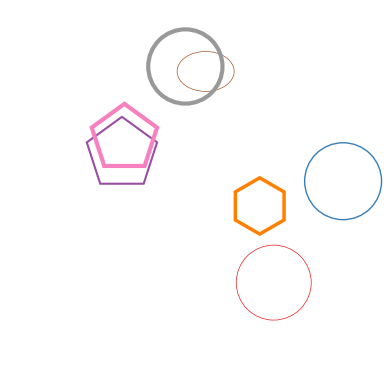[{"shape": "circle", "thickness": 0.5, "radius": 0.49, "center": [0.711, 0.266]}, {"shape": "circle", "thickness": 1, "radius": 0.5, "center": [0.891, 0.529]}, {"shape": "pentagon", "thickness": 1.5, "radius": 0.48, "center": [0.317, 0.601]}, {"shape": "hexagon", "thickness": 2.5, "radius": 0.37, "center": [0.675, 0.465]}, {"shape": "oval", "thickness": 0.5, "radius": 0.37, "center": [0.534, 0.814]}, {"shape": "pentagon", "thickness": 3, "radius": 0.45, "center": [0.323, 0.641]}, {"shape": "circle", "thickness": 3, "radius": 0.48, "center": [0.481, 0.827]}]